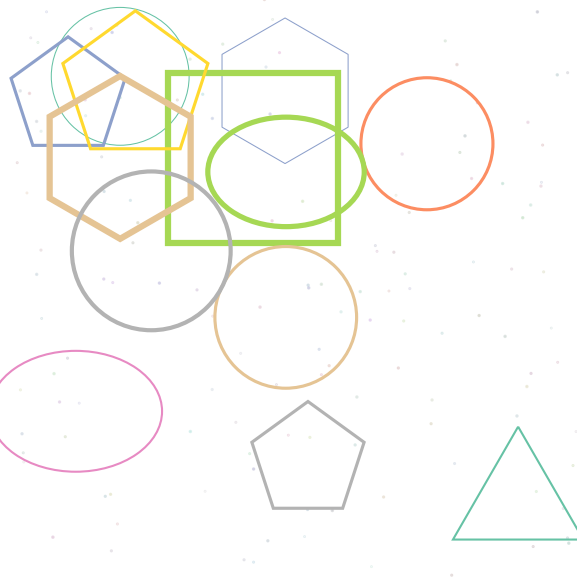[{"shape": "circle", "thickness": 0.5, "radius": 0.6, "center": [0.208, 0.867]}, {"shape": "triangle", "thickness": 1, "radius": 0.65, "center": [0.897, 0.13]}, {"shape": "circle", "thickness": 1.5, "radius": 0.57, "center": [0.739, 0.75]}, {"shape": "pentagon", "thickness": 1.5, "radius": 0.52, "center": [0.118, 0.831]}, {"shape": "hexagon", "thickness": 0.5, "radius": 0.63, "center": [0.494, 0.842]}, {"shape": "oval", "thickness": 1, "radius": 0.75, "center": [0.131, 0.287]}, {"shape": "square", "thickness": 3, "radius": 0.74, "center": [0.438, 0.725]}, {"shape": "oval", "thickness": 2.5, "radius": 0.68, "center": [0.495, 0.701]}, {"shape": "pentagon", "thickness": 1.5, "radius": 0.66, "center": [0.234, 0.848]}, {"shape": "circle", "thickness": 1.5, "radius": 0.61, "center": [0.495, 0.45]}, {"shape": "hexagon", "thickness": 3, "radius": 0.7, "center": [0.208, 0.727]}, {"shape": "pentagon", "thickness": 1.5, "radius": 0.51, "center": [0.533, 0.202]}, {"shape": "circle", "thickness": 2, "radius": 0.69, "center": [0.262, 0.565]}]